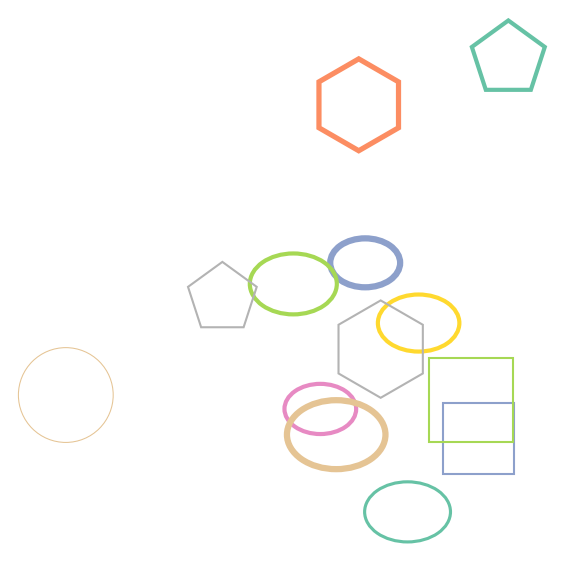[{"shape": "oval", "thickness": 1.5, "radius": 0.37, "center": [0.706, 0.113]}, {"shape": "pentagon", "thickness": 2, "radius": 0.33, "center": [0.88, 0.897]}, {"shape": "hexagon", "thickness": 2.5, "radius": 0.4, "center": [0.621, 0.818]}, {"shape": "square", "thickness": 1, "radius": 0.31, "center": [0.828, 0.24]}, {"shape": "oval", "thickness": 3, "radius": 0.3, "center": [0.632, 0.544]}, {"shape": "oval", "thickness": 2, "radius": 0.31, "center": [0.555, 0.291]}, {"shape": "square", "thickness": 1, "radius": 0.36, "center": [0.815, 0.307]}, {"shape": "oval", "thickness": 2, "radius": 0.38, "center": [0.508, 0.507]}, {"shape": "oval", "thickness": 2, "radius": 0.35, "center": [0.725, 0.44]}, {"shape": "oval", "thickness": 3, "radius": 0.43, "center": [0.582, 0.246]}, {"shape": "circle", "thickness": 0.5, "radius": 0.41, "center": [0.114, 0.315]}, {"shape": "pentagon", "thickness": 1, "radius": 0.31, "center": [0.385, 0.483]}, {"shape": "hexagon", "thickness": 1, "radius": 0.42, "center": [0.659, 0.395]}]